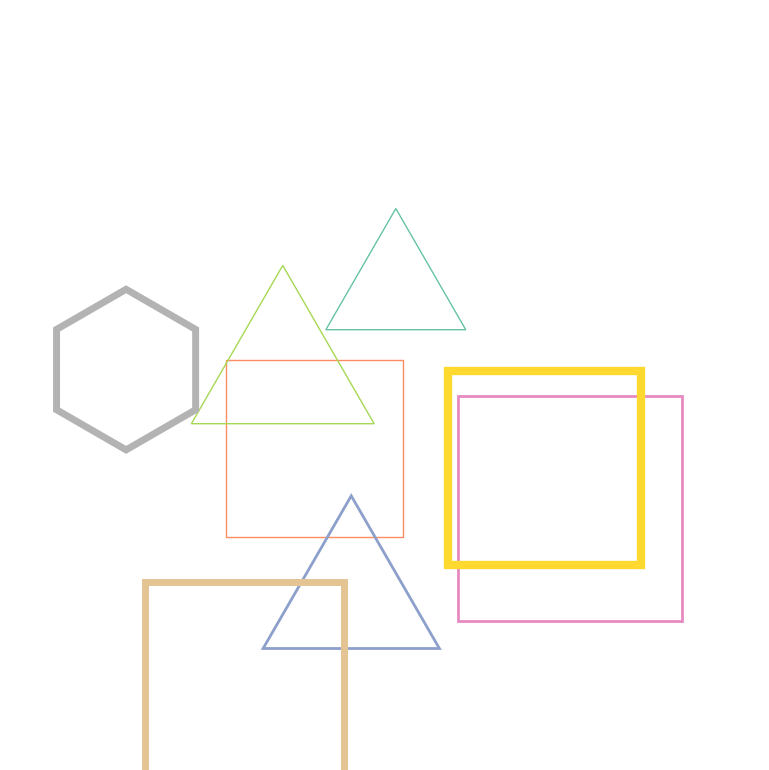[{"shape": "triangle", "thickness": 0.5, "radius": 0.52, "center": [0.514, 0.624]}, {"shape": "square", "thickness": 0.5, "radius": 0.57, "center": [0.408, 0.418]}, {"shape": "triangle", "thickness": 1, "radius": 0.66, "center": [0.456, 0.224]}, {"shape": "square", "thickness": 1, "radius": 0.73, "center": [0.74, 0.34]}, {"shape": "triangle", "thickness": 0.5, "radius": 0.69, "center": [0.367, 0.518]}, {"shape": "square", "thickness": 3, "radius": 0.63, "center": [0.707, 0.392]}, {"shape": "square", "thickness": 2.5, "radius": 0.65, "center": [0.318, 0.115]}, {"shape": "hexagon", "thickness": 2.5, "radius": 0.52, "center": [0.164, 0.52]}]